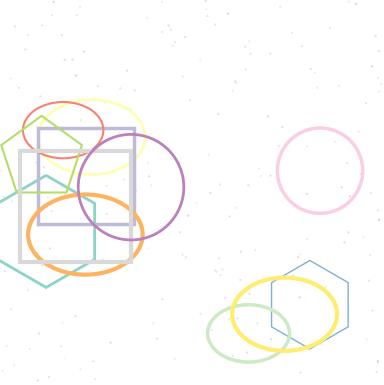[{"shape": "hexagon", "thickness": 2, "radius": 0.73, "center": [0.12, 0.399]}, {"shape": "oval", "thickness": 2, "radius": 0.69, "center": [0.238, 0.644]}, {"shape": "square", "thickness": 2.5, "radius": 0.62, "center": [0.224, 0.543]}, {"shape": "oval", "thickness": 1.5, "radius": 0.52, "center": [0.164, 0.662]}, {"shape": "hexagon", "thickness": 1, "radius": 0.57, "center": [0.805, 0.209]}, {"shape": "oval", "thickness": 3, "radius": 0.74, "center": [0.222, 0.391]}, {"shape": "pentagon", "thickness": 1.5, "radius": 0.55, "center": [0.108, 0.589]}, {"shape": "circle", "thickness": 2.5, "radius": 0.55, "center": [0.831, 0.557]}, {"shape": "square", "thickness": 3, "radius": 0.72, "center": [0.197, 0.464]}, {"shape": "circle", "thickness": 2, "radius": 0.69, "center": [0.34, 0.514]}, {"shape": "oval", "thickness": 2.5, "radius": 0.53, "center": [0.646, 0.134]}, {"shape": "oval", "thickness": 3, "radius": 0.68, "center": [0.739, 0.184]}]